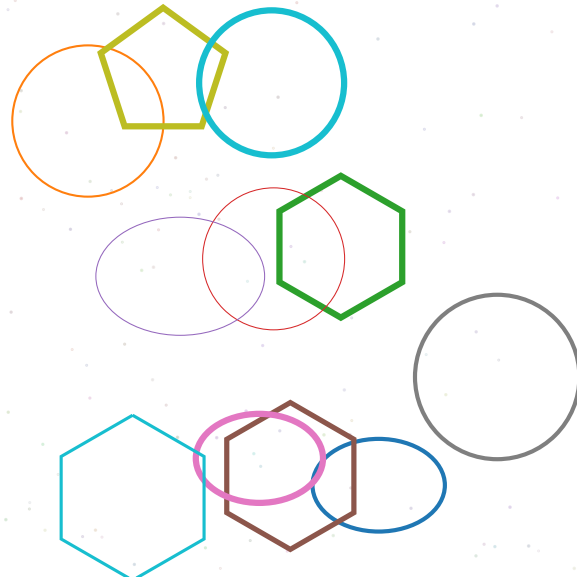[{"shape": "oval", "thickness": 2, "radius": 0.57, "center": [0.656, 0.159]}, {"shape": "circle", "thickness": 1, "radius": 0.65, "center": [0.152, 0.79]}, {"shape": "hexagon", "thickness": 3, "radius": 0.61, "center": [0.59, 0.572]}, {"shape": "circle", "thickness": 0.5, "radius": 0.61, "center": [0.474, 0.551]}, {"shape": "oval", "thickness": 0.5, "radius": 0.73, "center": [0.312, 0.521]}, {"shape": "hexagon", "thickness": 2.5, "radius": 0.64, "center": [0.503, 0.175]}, {"shape": "oval", "thickness": 3, "radius": 0.55, "center": [0.449, 0.205]}, {"shape": "circle", "thickness": 2, "radius": 0.71, "center": [0.861, 0.346]}, {"shape": "pentagon", "thickness": 3, "radius": 0.57, "center": [0.282, 0.872]}, {"shape": "hexagon", "thickness": 1.5, "radius": 0.71, "center": [0.23, 0.137]}, {"shape": "circle", "thickness": 3, "radius": 0.63, "center": [0.47, 0.856]}]